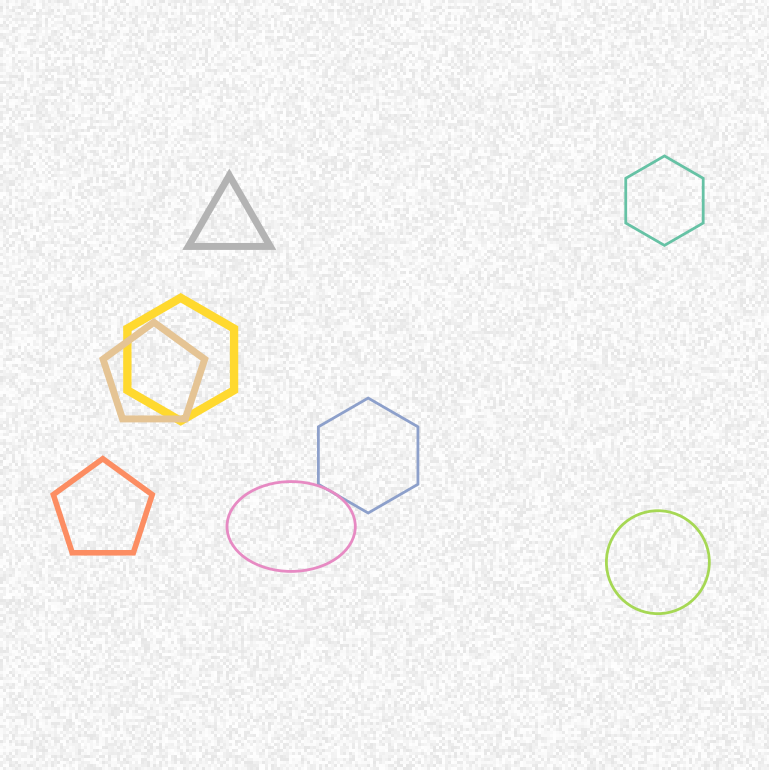[{"shape": "hexagon", "thickness": 1, "radius": 0.29, "center": [0.863, 0.739]}, {"shape": "pentagon", "thickness": 2, "radius": 0.34, "center": [0.133, 0.337]}, {"shape": "hexagon", "thickness": 1, "radius": 0.37, "center": [0.478, 0.408]}, {"shape": "oval", "thickness": 1, "radius": 0.42, "center": [0.378, 0.316]}, {"shape": "circle", "thickness": 1, "radius": 0.33, "center": [0.854, 0.27]}, {"shape": "hexagon", "thickness": 3, "radius": 0.4, "center": [0.235, 0.533]}, {"shape": "pentagon", "thickness": 2.5, "radius": 0.35, "center": [0.2, 0.512]}, {"shape": "triangle", "thickness": 2.5, "radius": 0.31, "center": [0.298, 0.711]}]